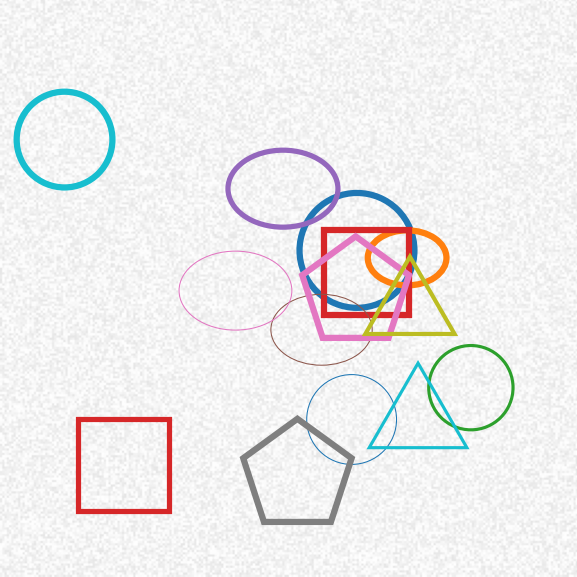[{"shape": "circle", "thickness": 0.5, "radius": 0.39, "center": [0.609, 0.273]}, {"shape": "circle", "thickness": 3, "radius": 0.5, "center": [0.618, 0.566]}, {"shape": "oval", "thickness": 3, "radius": 0.34, "center": [0.705, 0.553]}, {"shape": "circle", "thickness": 1.5, "radius": 0.36, "center": [0.815, 0.328]}, {"shape": "square", "thickness": 2.5, "radius": 0.39, "center": [0.214, 0.194]}, {"shape": "square", "thickness": 3, "radius": 0.37, "center": [0.634, 0.528]}, {"shape": "oval", "thickness": 2.5, "radius": 0.48, "center": [0.49, 0.672]}, {"shape": "oval", "thickness": 0.5, "radius": 0.44, "center": [0.557, 0.428]}, {"shape": "oval", "thickness": 0.5, "radius": 0.49, "center": [0.408, 0.496]}, {"shape": "pentagon", "thickness": 3, "radius": 0.49, "center": [0.616, 0.493]}, {"shape": "pentagon", "thickness": 3, "radius": 0.49, "center": [0.515, 0.175]}, {"shape": "triangle", "thickness": 2, "radius": 0.45, "center": [0.71, 0.465]}, {"shape": "triangle", "thickness": 1.5, "radius": 0.49, "center": [0.724, 0.273]}, {"shape": "circle", "thickness": 3, "radius": 0.41, "center": [0.112, 0.757]}]